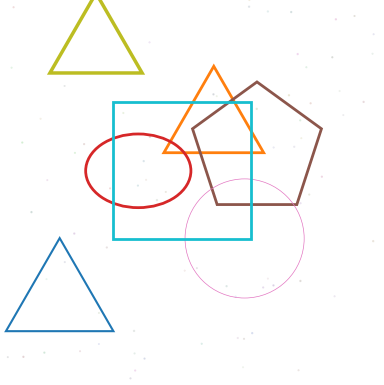[{"shape": "triangle", "thickness": 1.5, "radius": 0.81, "center": [0.155, 0.22]}, {"shape": "triangle", "thickness": 2, "radius": 0.75, "center": [0.555, 0.678]}, {"shape": "oval", "thickness": 2, "radius": 0.68, "center": [0.359, 0.556]}, {"shape": "pentagon", "thickness": 2, "radius": 0.88, "center": [0.667, 0.611]}, {"shape": "circle", "thickness": 0.5, "radius": 0.77, "center": [0.635, 0.381]}, {"shape": "triangle", "thickness": 2.5, "radius": 0.69, "center": [0.249, 0.88]}, {"shape": "square", "thickness": 2, "radius": 0.89, "center": [0.473, 0.556]}]